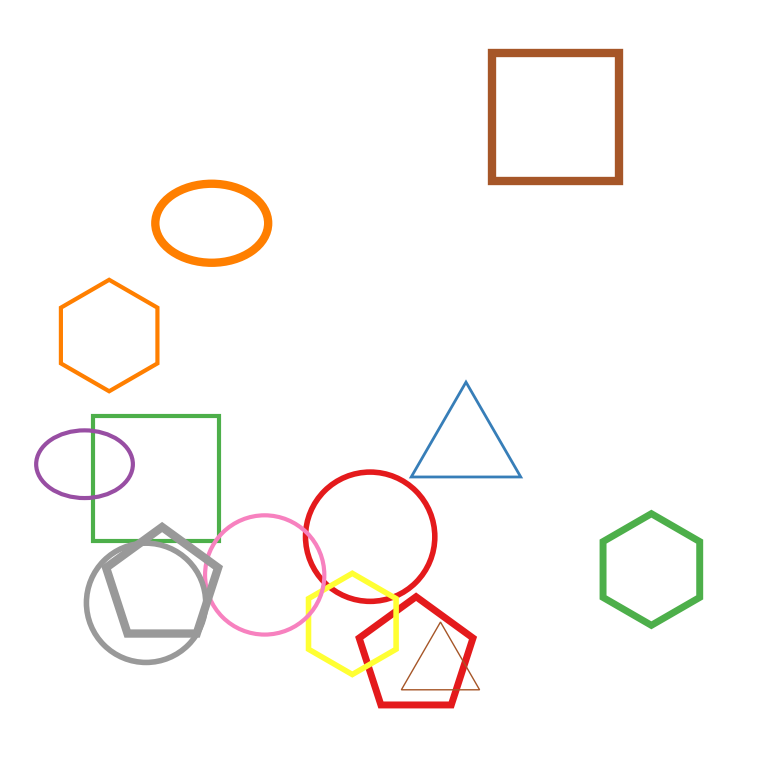[{"shape": "pentagon", "thickness": 2.5, "radius": 0.39, "center": [0.54, 0.147]}, {"shape": "circle", "thickness": 2, "radius": 0.42, "center": [0.481, 0.303]}, {"shape": "triangle", "thickness": 1, "radius": 0.41, "center": [0.605, 0.422]}, {"shape": "square", "thickness": 1.5, "radius": 0.41, "center": [0.202, 0.379]}, {"shape": "hexagon", "thickness": 2.5, "radius": 0.36, "center": [0.846, 0.26]}, {"shape": "oval", "thickness": 1.5, "radius": 0.31, "center": [0.11, 0.397]}, {"shape": "hexagon", "thickness": 1.5, "radius": 0.36, "center": [0.142, 0.564]}, {"shape": "oval", "thickness": 3, "radius": 0.37, "center": [0.275, 0.71]}, {"shape": "hexagon", "thickness": 2, "radius": 0.33, "center": [0.458, 0.19]}, {"shape": "square", "thickness": 3, "radius": 0.41, "center": [0.721, 0.848]}, {"shape": "triangle", "thickness": 0.5, "radius": 0.29, "center": [0.572, 0.133]}, {"shape": "circle", "thickness": 1.5, "radius": 0.39, "center": [0.344, 0.253]}, {"shape": "circle", "thickness": 2, "radius": 0.39, "center": [0.19, 0.217]}, {"shape": "pentagon", "thickness": 3, "radius": 0.38, "center": [0.211, 0.239]}]